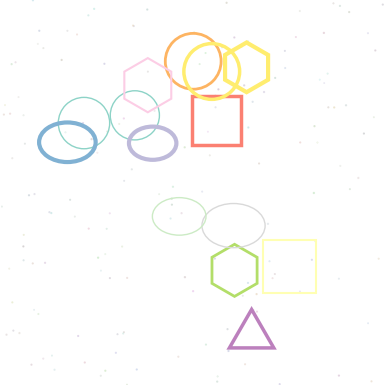[{"shape": "circle", "thickness": 1, "radius": 0.32, "center": [0.35, 0.7]}, {"shape": "circle", "thickness": 1, "radius": 0.33, "center": [0.218, 0.68]}, {"shape": "square", "thickness": 1.5, "radius": 0.34, "center": [0.752, 0.307]}, {"shape": "oval", "thickness": 3, "radius": 0.31, "center": [0.397, 0.628]}, {"shape": "square", "thickness": 2.5, "radius": 0.32, "center": [0.563, 0.687]}, {"shape": "oval", "thickness": 3, "radius": 0.37, "center": [0.175, 0.63]}, {"shape": "circle", "thickness": 2, "radius": 0.36, "center": [0.502, 0.841]}, {"shape": "hexagon", "thickness": 2, "radius": 0.34, "center": [0.609, 0.298]}, {"shape": "hexagon", "thickness": 1.5, "radius": 0.35, "center": [0.384, 0.779]}, {"shape": "oval", "thickness": 1, "radius": 0.41, "center": [0.607, 0.414]}, {"shape": "triangle", "thickness": 2.5, "radius": 0.33, "center": [0.654, 0.13]}, {"shape": "oval", "thickness": 1, "radius": 0.35, "center": [0.465, 0.438]}, {"shape": "hexagon", "thickness": 3, "radius": 0.32, "center": [0.64, 0.825]}, {"shape": "circle", "thickness": 2.5, "radius": 0.36, "center": [0.55, 0.814]}]